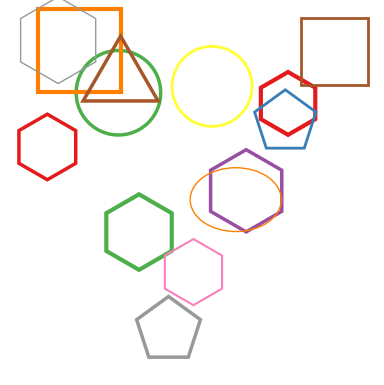[{"shape": "hexagon", "thickness": 2.5, "radius": 0.43, "center": [0.123, 0.618]}, {"shape": "hexagon", "thickness": 3, "radius": 0.41, "center": [0.748, 0.731]}, {"shape": "pentagon", "thickness": 2, "radius": 0.42, "center": [0.741, 0.683]}, {"shape": "circle", "thickness": 2.5, "radius": 0.55, "center": [0.308, 0.759]}, {"shape": "hexagon", "thickness": 3, "radius": 0.49, "center": [0.361, 0.397]}, {"shape": "hexagon", "thickness": 2.5, "radius": 0.53, "center": [0.639, 0.504]}, {"shape": "oval", "thickness": 1, "radius": 0.59, "center": [0.612, 0.481]}, {"shape": "square", "thickness": 3, "radius": 0.54, "center": [0.206, 0.87]}, {"shape": "circle", "thickness": 2, "radius": 0.52, "center": [0.551, 0.776]}, {"shape": "triangle", "thickness": 2.5, "radius": 0.56, "center": [0.313, 0.794]}, {"shape": "square", "thickness": 2, "radius": 0.44, "center": [0.868, 0.866]}, {"shape": "hexagon", "thickness": 1.5, "radius": 0.43, "center": [0.502, 0.293]}, {"shape": "hexagon", "thickness": 1, "radius": 0.56, "center": [0.151, 0.896]}, {"shape": "pentagon", "thickness": 2.5, "radius": 0.44, "center": [0.438, 0.143]}]